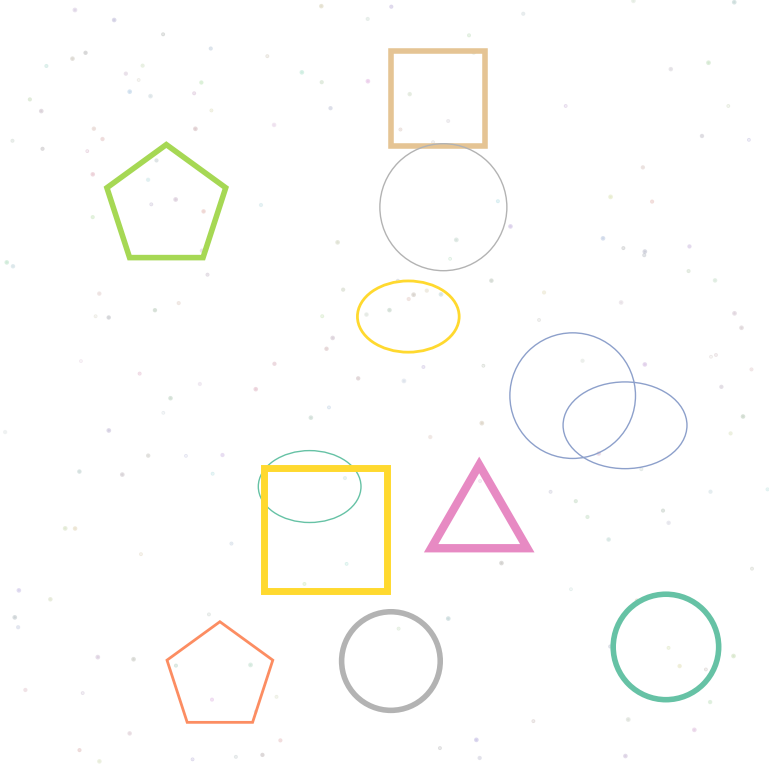[{"shape": "oval", "thickness": 0.5, "radius": 0.33, "center": [0.402, 0.368]}, {"shape": "circle", "thickness": 2, "radius": 0.34, "center": [0.865, 0.16]}, {"shape": "pentagon", "thickness": 1, "radius": 0.36, "center": [0.286, 0.12]}, {"shape": "circle", "thickness": 0.5, "radius": 0.41, "center": [0.744, 0.486]}, {"shape": "oval", "thickness": 0.5, "radius": 0.4, "center": [0.812, 0.448]}, {"shape": "triangle", "thickness": 3, "radius": 0.36, "center": [0.622, 0.324]}, {"shape": "pentagon", "thickness": 2, "radius": 0.41, "center": [0.216, 0.731]}, {"shape": "oval", "thickness": 1, "radius": 0.33, "center": [0.53, 0.589]}, {"shape": "square", "thickness": 2.5, "radius": 0.4, "center": [0.422, 0.312]}, {"shape": "square", "thickness": 2, "radius": 0.31, "center": [0.569, 0.873]}, {"shape": "circle", "thickness": 0.5, "radius": 0.41, "center": [0.576, 0.731]}, {"shape": "circle", "thickness": 2, "radius": 0.32, "center": [0.508, 0.141]}]